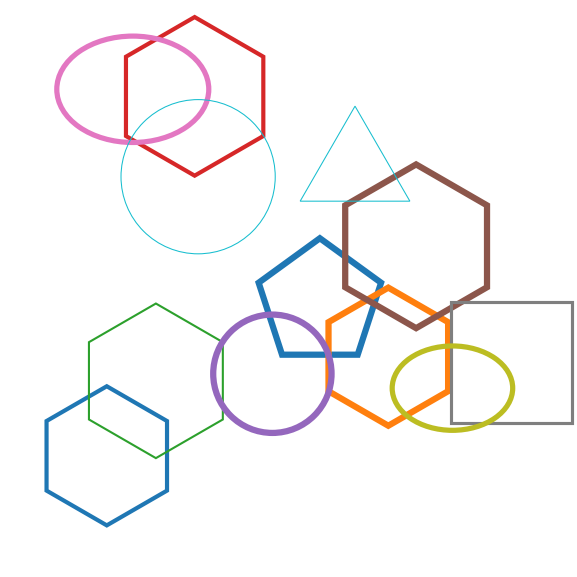[{"shape": "hexagon", "thickness": 2, "radius": 0.6, "center": [0.185, 0.21]}, {"shape": "pentagon", "thickness": 3, "radius": 0.56, "center": [0.554, 0.475]}, {"shape": "hexagon", "thickness": 3, "radius": 0.6, "center": [0.672, 0.382]}, {"shape": "hexagon", "thickness": 1, "radius": 0.67, "center": [0.27, 0.34]}, {"shape": "hexagon", "thickness": 2, "radius": 0.69, "center": [0.337, 0.832]}, {"shape": "circle", "thickness": 3, "radius": 0.51, "center": [0.472, 0.352]}, {"shape": "hexagon", "thickness": 3, "radius": 0.71, "center": [0.721, 0.573]}, {"shape": "oval", "thickness": 2.5, "radius": 0.66, "center": [0.23, 0.845]}, {"shape": "square", "thickness": 1.5, "radius": 0.52, "center": [0.885, 0.372]}, {"shape": "oval", "thickness": 2.5, "radius": 0.52, "center": [0.783, 0.327]}, {"shape": "circle", "thickness": 0.5, "radius": 0.67, "center": [0.343, 0.693]}, {"shape": "triangle", "thickness": 0.5, "radius": 0.55, "center": [0.615, 0.706]}]